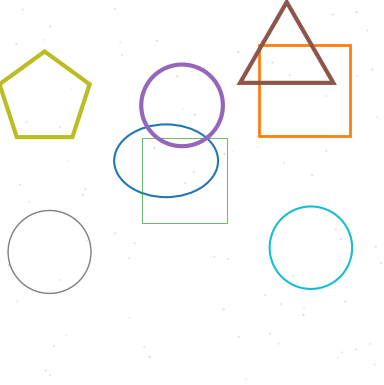[{"shape": "oval", "thickness": 1.5, "radius": 0.67, "center": [0.431, 0.582]}, {"shape": "square", "thickness": 2, "radius": 0.59, "center": [0.79, 0.764]}, {"shape": "square", "thickness": 0.5, "radius": 0.55, "center": [0.479, 0.531]}, {"shape": "circle", "thickness": 3, "radius": 0.53, "center": [0.473, 0.726]}, {"shape": "triangle", "thickness": 3, "radius": 0.7, "center": [0.745, 0.855]}, {"shape": "circle", "thickness": 1, "radius": 0.54, "center": [0.129, 0.346]}, {"shape": "pentagon", "thickness": 3, "radius": 0.61, "center": [0.116, 0.743]}, {"shape": "circle", "thickness": 1.5, "radius": 0.54, "center": [0.808, 0.357]}]